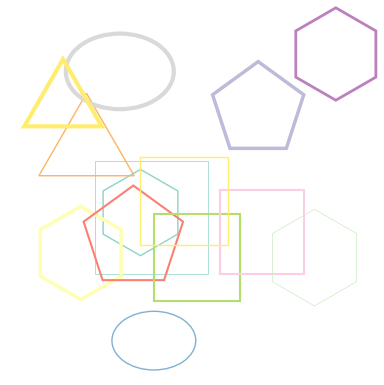[{"shape": "square", "thickness": 0.5, "radius": 0.73, "center": [0.393, 0.435]}, {"shape": "hexagon", "thickness": 1, "radius": 0.56, "center": [0.365, 0.448]}, {"shape": "hexagon", "thickness": 2.5, "radius": 0.61, "center": [0.21, 0.343]}, {"shape": "pentagon", "thickness": 2.5, "radius": 0.62, "center": [0.671, 0.715]}, {"shape": "pentagon", "thickness": 1.5, "radius": 0.68, "center": [0.346, 0.382]}, {"shape": "oval", "thickness": 1, "radius": 0.54, "center": [0.4, 0.115]}, {"shape": "triangle", "thickness": 1, "radius": 0.71, "center": [0.225, 0.615]}, {"shape": "square", "thickness": 1.5, "radius": 0.56, "center": [0.512, 0.331]}, {"shape": "square", "thickness": 1.5, "radius": 0.55, "center": [0.681, 0.397]}, {"shape": "oval", "thickness": 3, "radius": 0.7, "center": [0.311, 0.815]}, {"shape": "hexagon", "thickness": 2, "radius": 0.6, "center": [0.872, 0.86]}, {"shape": "hexagon", "thickness": 0.5, "radius": 0.63, "center": [0.817, 0.331]}, {"shape": "triangle", "thickness": 3, "radius": 0.58, "center": [0.164, 0.73]}, {"shape": "square", "thickness": 1, "radius": 0.57, "center": [0.478, 0.477]}]